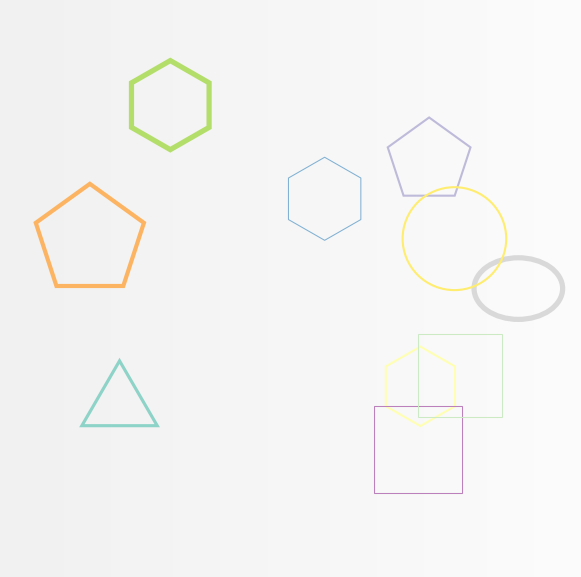[{"shape": "triangle", "thickness": 1.5, "radius": 0.37, "center": [0.206, 0.299]}, {"shape": "hexagon", "thickness": 1, "radius": 0.34, "center": [0.723, 0.33]}, {"shape": "pentagon", "thickness": 1, "radius": 0.37, "center": [0.738, 0.721]}, {"shape": "hexagon", "thickness": 0.5, "radius": 0.36, "center": [0.559, 0.655]}, {"shape": "pentagon", "thickness": 2, "radius": 0.49, "center": [0.155, 0.583]}, {"shape": "hexagon", "thickness": 2.5, "radius": 0.39, "center": [0.293, 0.817]}, {"shape": "oval", "thickness": 2.5, "radius": 0.38, "center": [0.892, 0.499]}, {"shape": "square", "thickness": 0.5, "radius": 0.38, "center": [0.719, 0.221]}, {"shape": "square", "thickness": 0.5, "radius": 0.36, "center": [0.792, 0.349]}, {"shape": "circle", "thickness": 1, "radius": 0.45, "center": [0.782, 0.586]}]